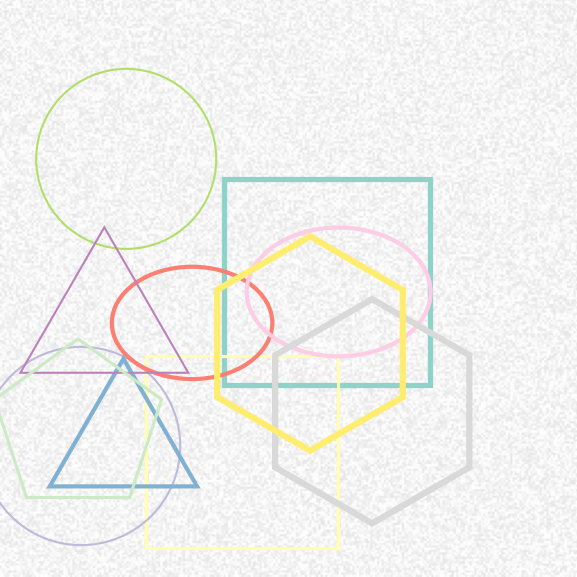[{"shape": "square", "thickness": 2.5, "radius": 0.89, "center": [0.566, 0.511]}, {"shape": "square", "thickness": 1.5, "radius": 0.83, "center": [0.419, 0.216]}, {"shape": "circle", "thickness": 1, "radius": 0.86, "center": [0.14, 0.227]}, {"shape": "oval", "thickness": 2, "radius": 0.69, "center": [0.333, 0.44]}, {"shape": "triangle", "thickness": 2, "radius": 0.74, "center": [0.214, 0.231]}, {"shape": "circle", "thickness": 1, "radius": 0.78, "center": [0.219, 0.724]}, {"shape": "oval", "thickness": 2, "radius": 0.8, "center": [0.586, 0.494]}, {"shape": "hexagon", "thickness": 3, "radius": 0.97, "center": [0.645, 0.287]}, {"shape": "triangle", "thickness": 1, "radius": 0.84, "center": [0.181, 0.438]}, {"shape": "pentagon", "thickness": 1.5, "radius": 0.76, "center": [0.135, 0.261]}, {"shape": "hexagon", "thickness": 3, "radius": 0.93, "center": [0.537, 0.404]}]